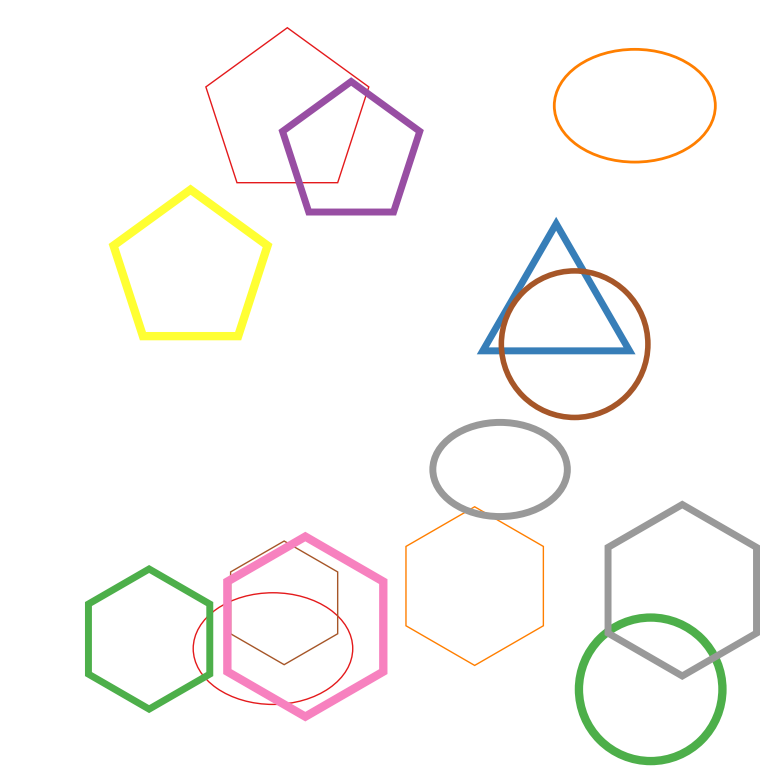[{"shape": "pentagon", "thickness": 0.5, "radius": 0.56, "center": [0.373, 0.853]}, {"shape": "oval", "thickness": 0.5, "radius": 0.52, "center": [0.355, 0.158]}, {"shape": "triangle", "thickness": 2.5, "radius": 0.55, "center": [0.722, 0.599]}, {"shape": "circle", "thickness": 3, "radius": 0.47, "center": [0.845, 0.105]}, {"shape": "hexagon", "thickness": 2.5, "radius": 0.45, "center": [0.194, 0.17]}, {"shape": "pentagon", "thickness": 2.5, "radius": 0.47, "center": [0.456, 0.8]}, {"shape": "oval", "thickness": 1, "radius": 0.52, "center": [0.824, 0.863]}, {"shape": "hexagon", "thickness": 0.5, "radius": 0.52, "center": [0.616, 0.239]}, {"shape": "pentagon", "thickness": 3, "radius": 0.53, "center": [0.247, 0.649]}, {"shape": "circle", "thickness": 2, "radius": 0.48, "center": [0.746, 0.553]}, {"shape": "hexagon", "thickness": 0.5, "radius": 0.4, "center": [0.369, 0.217]}, {"shape": "hexagon", "thickness": 3, "radius": 0.58, "center": [0.397, 0.186]}, {"shape": "hexagon", "thickness": 2.5, "radius": 0.56, "center": [0.886, 0.233]}, {"shape": "oval", "thickness": 2.5, "radius": 0.44, "center": [0.649, 0.39]}]